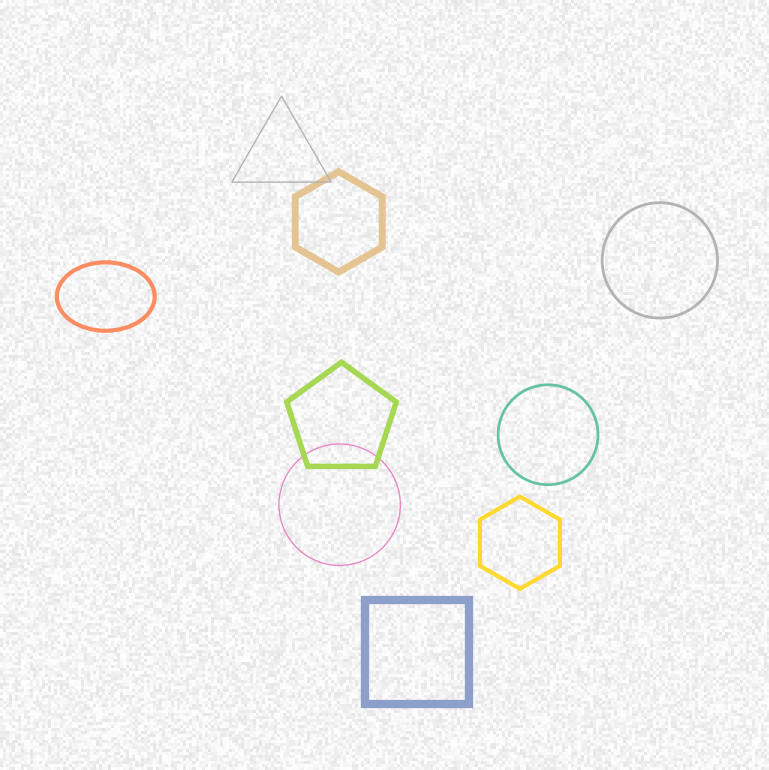[{"shape": "circle", "thickness": 1, "radius": 0.32, "center": [0.712, 0.435]}, {"shape": "oval", "thickness": 1.5, "radius": 0.32, "center": [0.137, 0.615]}, {"shape": "square", "thickness": 3, "radius": 0.34, "center": [0.541, 0.153]}, {"shape": "circle", "thickness": 0.5, "radius": 0.39, "center": [0.441, 0.345]}, {"shape": "pentagon", "thickness": 2, "radius": 0.37, "center": [0.443, 0.455]}, {"shape": "hexagon", "thickness": 1.5, "radius": 0.3, "center": [0.675, 0.295]}, {"shape": "hexagon", "thickness": 2.5, "radius": 0.33, "center": [0.44, 0.712]}, {"shape": "triangle", "thickness": 0.5, "radius": 0.37, "center": [0.366, 0.801]}, {"shape": "circle", "thickness": 1, "radius": 0.37, "center": [0.857, 0.662]}]